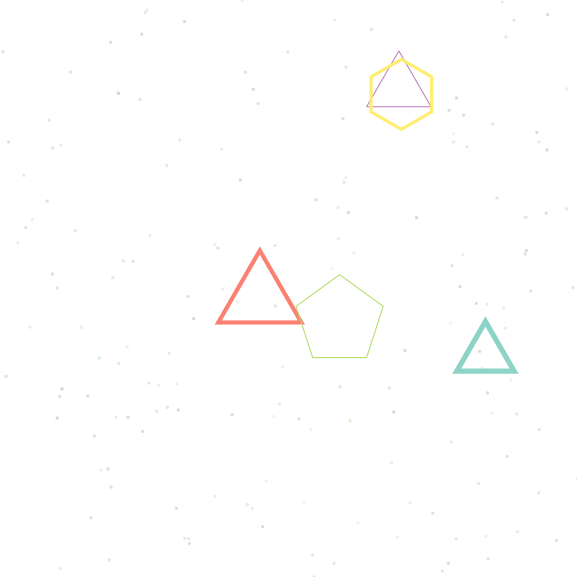[{"shape": "triangle", "thickness": 2.5, "radius": 0.29, "center": [0.841, 0.385]}, {"shape": "triangle", "thickness": 2, "radius": 0.42, "center": [0.45, 0.482]}, {"shape": "pentagon", "thickness": 0.5, "radius": 0.4, "center": [0.588, 0.444]}, {"shape": "triangle", "thickness": 0.5, "radius": 0.32, "center": [0.691, 0.847]}, {"shape": "hexagon", "thickness": 1.5, "radius": 0.3, "center": [0.695, 0.836]}]